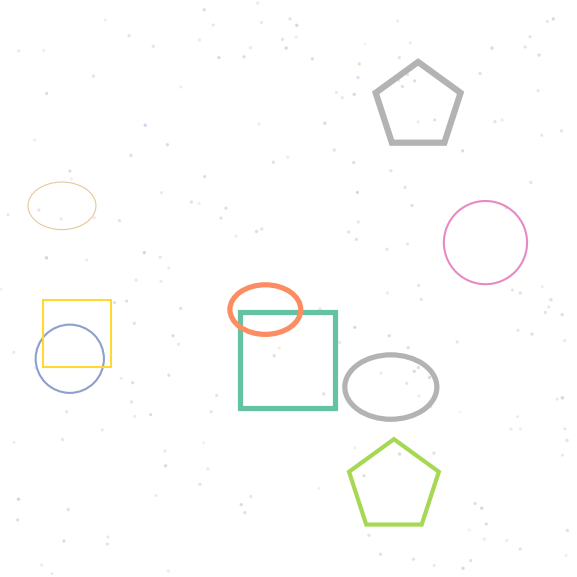[{"shape": "square", "thickness": 2.5, "radius": 0.42, "center": [0.498, 0.375]}, {"shape": "oval", "thickness": 2.5, "radius": 0.31, "center": [0.459, 0.463]}, {"shape": "circle", "thickness": 1, "radius": 0.3, "center": [0.121, 0.378]}, {"shape": "circle", "thickness": 1, "radius": 0.36, "center": [0.841, 0.579]}, {"shape": "pentagon", "thickness": 2, "radius": 0.41, "center": [0.682, 0.157]}, {"shape": "square", "thickness": 1, "radius": 0.29, "center": [0.133, 0.422]}, {"shape": "oval", "thickness": 0.5, "radius": 0.29, "center": [0.107, 0.643]}, {"shape": "pentagon", "thickness": 3, "radius": 0.39, "center": [0.724, 0.815]}, {"shape": "oval", "thickness": 2.5, "radius": 0.4, "center": [0.677, 0.329]}]